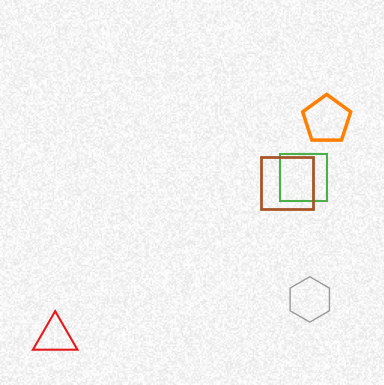[{"shape": "triangle", "thickness": 1.5, "radius": 0.33, "center": [0.143, 0.125]}, {"shape": "square", "thickness": 1.5, "radius": 0.31, "center": [0.789, 0.538]}, {"shape": "pentagon", "thickness": 2.5, "radius": 0.33, "center": [0.849, 0.689]}, {"shape": "square", "thickness": 2, "radius": 0.33, "center": [0.745, 0.525]}, {"shape": "hexagon", "thickness": 1, "radius": 0.29, "center": [0.805, 0.222]}]